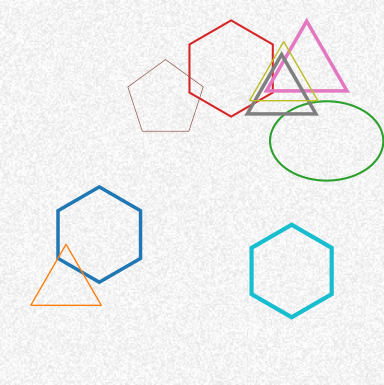[{"shape": "hexagon", "thickness": 2.5, "radius": 0.62, "center": [0.258, 0.391]}, {"shape": "triangle", "thickness": 1, "radius": 0.53, "center": [0.172, 0.26]}, {"shape": "oval", "thickness": 1.5, "radius": 0.74, "center": [0.849, 0.634]}, {"shape": "hexagon", "thickness": 1.5, "radius": 0.62, "center": [0.6, 0.822]}, {"shape": "pentagon", "thickness": 0.5, "radius": 0.51, "center": [0.43, 0.742]}, {"shape": "triangle", "thickness": 2.5, "radius": 0.6, "center": [0.797, 0.824]}, {"shape": "triangle", "thickness": 2.5, "radius": 0.51, "center": [0.731, 0.756]}, {"shape": "triangle", "thickness": 1, "radius": 0.51, "center": [0.737, 0.79]}, {"shape": "hexagon", "thickness": 3, "radius": 0.6, "center": [0.757, 0.296]}]